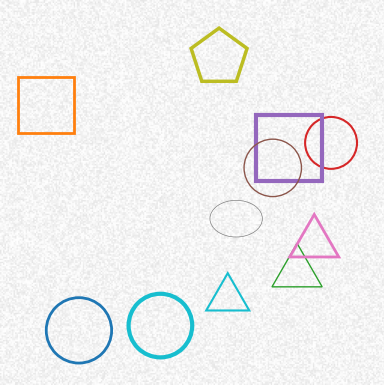[{"shape": "circle", "thickness": 2, "radius": 0.42, "center": [0.205, 0.142]}, {"shape": "square", "thickness": 2, "radius": 0.36, "center": [0.12, 0.728]}, {"shape": "triangle", "thickness": 1, "radius": 0.38, "center": [0.772, 0.293]}, {"shape": "circle", "thickness": 1.5, "radius": 0.34, "center": [0.86, 0.629]}, {"shape": "square", "thickness": 3, "radius": 0.43, "center": [0.752, 0.616]}, {"shape": "circle", "thickness": 1, "radius": 0.37, "center": [0.708, 0.564]}, {"shape": "triangle", "thickness": 2, "radius": 0.37, "center": [0.816, 0.369]}, {"shape": "oval", "thickness": 0.5, "radius": 0.34, "center": [0.613, 0.432]}, {"shape": "pentagon", "thickness": 2.5, "radius": 0.38, "center": [0.569, 0.851]}, {"shape": "triangle", "thickness": 1.5, "radius": 0.32, "center": [0.592, 0.226]}, {"shape": "circle", "thickness": 3, "radius": 0.41, "center": [0.417, 0.154]}]